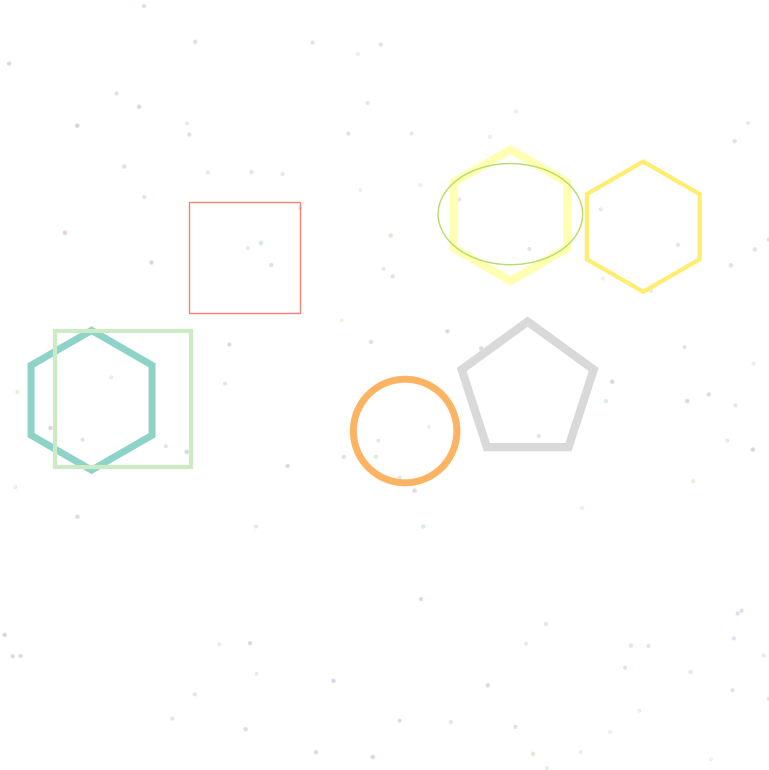[{"shape": "hexagon", "thickness": 2.5, "radius": 0.45, "center": [0.119, 0.48]}, {"shape": "hexagon", "thickness": 3, "radius": 0.43, "center": [0.663, 0.72]}, {"shape": "square", "thickness": 0.5, "radius": 0.36, "center": [0.318, 0.665]}, {"shape": "circle", "thickness": 2.5, "radius": 0.34, "center": [0.526, 0.44]}, {"shape": "oval", "thickness": 0.5, "radius": 0.47, "center": [0.663, 0.722]}, {"shape": "pentagon", "thickness": 3, "radius": 0.45, "center": [0.685, 0.492]}, {"shape": "square", "thickness": 1.5, "radius": 0.44, "center": [0.16, 0.482]}, {"shape": "hexagon", "thickness": 1.5, "radius": 0.42, "center": [0.835, 0.706]}]